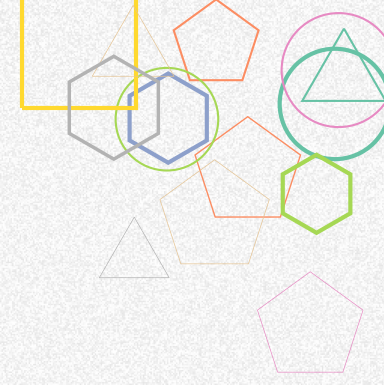[{"shape": "triangle", "thickness": 1.5, "radius": 0.63, "center": [0.893, 0.8]}, {"shape": "circle", "thickness": 3, "radius": 0.72, "center": [0.87, 0.73]}, {"shape": "pentagon", "thickness": 1.5, "radius": 0.58, "center": [0.561, 0.886]}, {"shape": "pentagon", "thickness": 1, "radius": 0.72, "center": [0.644, 0.553]}, {"shape": "hexagon", "thickness": 3, "radius": 0.58, "center": [0.437, 0.693]}, {"shape": "circle", "thickness": 1.5, "radius": 0.74, "center": [0.88, 0.818]}, {"shape": "pentagon", "thickness": 0.5, "radius": 0.72, "center": [0.806, 0.15]}, {"shape": "hexagon", "thickness": 3, "radius": 0.51, "center": [0.822, 0.497]}, {"shape": "circle", "thickness": 1.5, "radius": 0.67, "center": [0.434, 0.69]}, {"shape": "square", "thickness": 3, "radius": 0.74, "center": [0.205, 0.866]}, {"shape": "pentagon", "thickness": 0.5, "radius": 0.75, "center": [0.557, 0.436]}, {"shape": "triangle", "thickness": 0.5, "radius": 0.61, "center": [0.346, 0.863]}, {"shape": "triangle", "thickness": 0.5, "radius": 0.52, "center": [0.349, 0.331]}, {"shape": "hexagon", "thickness": 2.5, "radius": 0.67, "center": [0.296, 0.72]}]